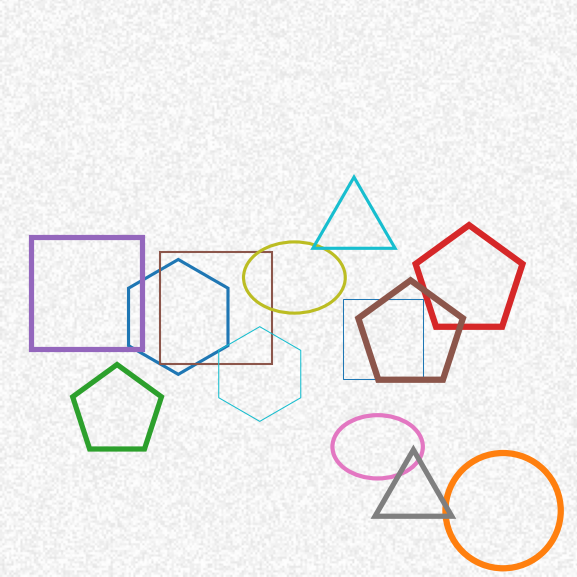[{"shape": "square", "thickness": 0.5, "radius": 0.35, "center": [0.664, 0.413]}, {"shape": "hexagon", "thickness": 1.5, "radius": 0.5, "center": [0.309, 0.45]}, {"shape": "circle", "thickness": 3, "radius": 0.5, "center": [0.871, 0.115]}, {"shape": "pentagon", "thickness": 2.5, "radius": 0.4, "center": [0.203, 0.287]}, {"shape": "pentagon", "thickness": 3, "radius": 0.49, "center": [0.812, 0.512]}, {"shape": "square", "thickness": 2.5, "radius": 0.48, "center": [0.15, 0.492]}, {"shape": "pentagon", "thickness": 3, "radius": 0.48, "center": [0.711, 0.419]}, {"shape": "square", "thickness": 1, "radius": 0.48, "center": [0.373, 0.466]}, {"shape": "oval", "thickness": 2, "radius": 0.39, "center": [0.654, 0.225]}, {"shape": "triangle", "thickness": 2.5, "radius": 0.38, "center": [0.716, 0.144]}, {"shape": "oval", "thickness": 1.5, "radius": 0.44, "center": [0.51, 0.519]}, {"shape": "hexagon", "thickness": 0.5, "radius": 0.41, "center": [0.45, 0.351]}, {"shape": "triangle", "thickness": 1.5, "radius": 0.41, "center": [0.613, 0.61]}]